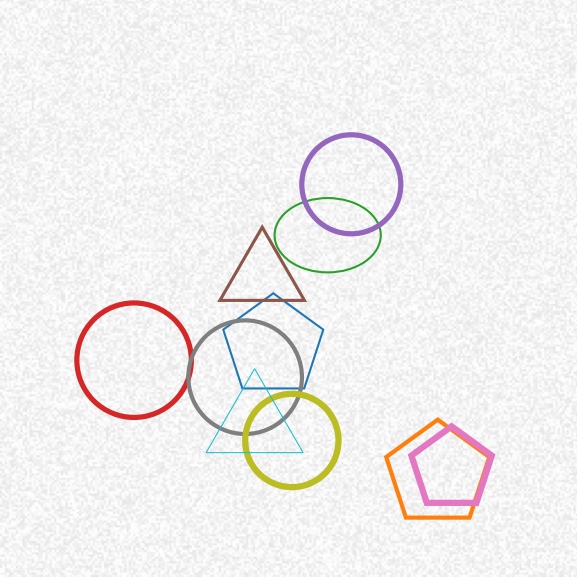[{"shape": "pentagon", "thickness": 1, "radius": 0.46, "center": [0.473, 0.4]}, {"shape": "pentagon", "thickness": 2, "radius": 0.47, "center": [0.758, 0.179]}, {"shape": "oval", "thickness": 1, "radius": 0.46, "center": [0.567, 0.592]}, {"shape": "circle", "thickness": 2.5, "radius": 0.5, "center": [0.232, 0.375]}, {"shape": "circle", "thickness": 2.5, "radius": 0.43, "center": [0.608, 0.68]}, {"shape": "triangle", "thickness": 1.5, "radius": 0.42, "center": [0.454, 0.521]}, {"shape": "pentagon", "thickness": 3, "radius": 0.37, "center": [0.782, 0.188]}, {"shape": "circle", "thickness": 2, "radius": 0.49, "center": [0.424, 0.346]}, {"shape": "circle", "thickness": 3, "radius": 0.4, "center": [0.505, 0.236]}, {"shape": "triangle", "thickness": 0.5, "radius": 0.48, "center": [0.441, 0.264]}]